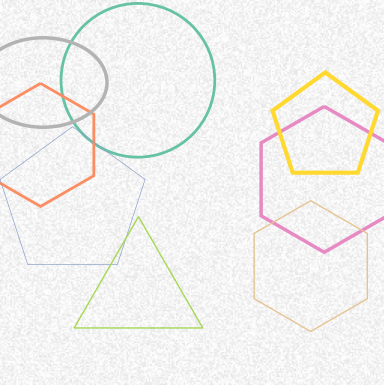[{"shape": "circle", "thickness": 2, "radius": 1.0, "center": [0.358, 0.791]}, {"shape": "hexagon", "thickness": 2, "radius": 0.8, "center": [0.105, 0.624]}, {"shape": "pentagon", "thickness": 0.5, "radius": 0.99, "center": [0.188, 0.473]}, {"shape": "hexagon", "thickness": 2.5, "radius": 0.95, "center": [0.842, 0.534]}, {"shape": "triangle", "thickness": 1, "radius": 0.96, "center": [0.36, 0.245]}, {"shape": "pentagon", "thickness": 3, "radius": 0.72, "center": [0.845, 0.668]}, {"shape": "hexagon", "thickness": 1, "radius": 0.85, "center": [0.807, 0.309]}, {"shape": "oval", "thickness": 2.5, "radius": 0.83, "center": [0.112, 0.786]}]